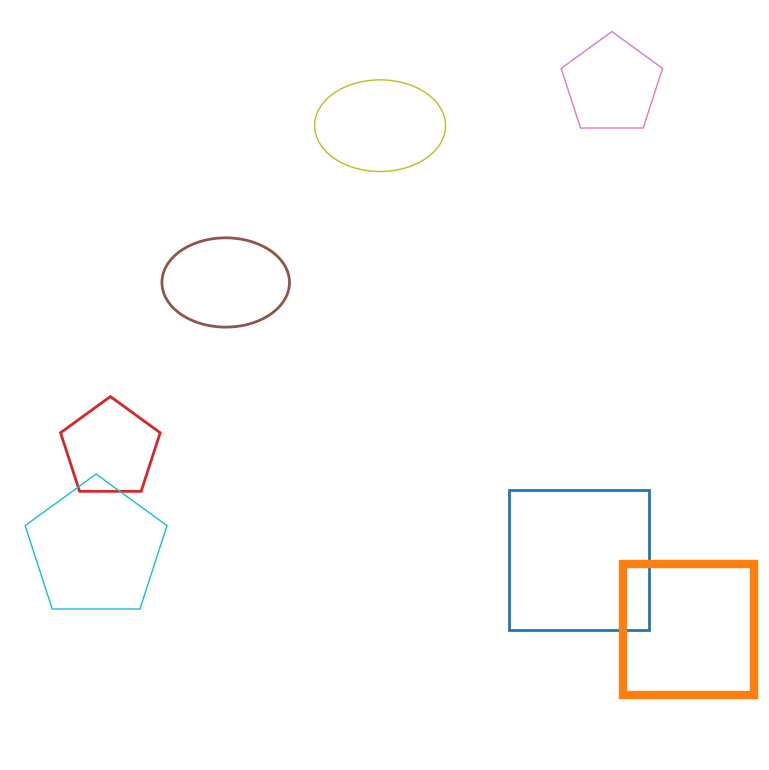[{"shape": "square", "thickness": 1, "radius": 0.45, "center": [0.752, 0.273]}, {"shape": "square", "thickness": 3, "radius": 0.43, "center": [0.894, 0.182]}, {"shape": "pentagon", "thickness": 1, "radius": 0.34, "center": [0.143, 0.417]}, {"shape": "oval", "thickness": 1, "radius": 0.41, "center": [0.293, 0.633]}, {"shape": "pentagon", "thickness": 0.5, "radius": 0.35, "center": [0.795, 0.89]}, {"shape": "oval", "thickness": 0.5, "radius": 0.43, "center": [0.494, 0.837]}, {"shape": "pentagon", "thickness": 0.5, "radius": 0.48, "center": [0.125, 0.287]}]